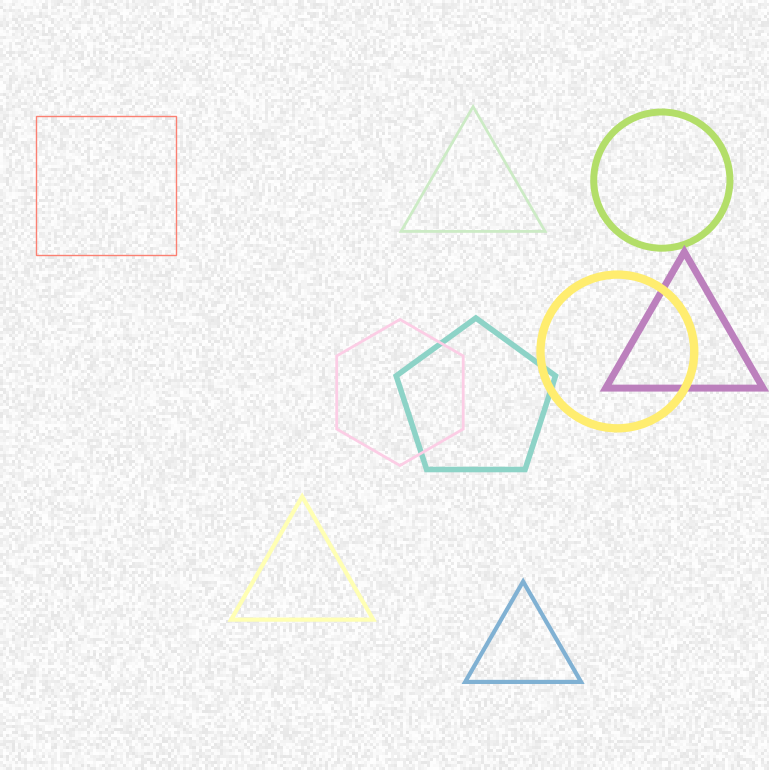[{"shape": "pentagon", "thickness": 2, "radius": 0.54, "center": [0.618, 0.478]}, {"shape": "triangle", "thickness": 1.5, "radius": 0.53, "center": [0.392, 0.249]}, {"shape": "square", "thickness": 0.5, "radius": 0.45, "center": [0.137, 0.759]}, {"shape": "triangle", "thickness": 1.5, "radius": 0.43, "center": [0.679, 0.158]}, {"shape": "circle", "thickness": 2.5, "radius": 0.44, "center": [0.86, 0.766]}, {"shape": "hexagon", "thickness": 1, "radius": 0.47, "center": [0.519, 0.49]}, {"shape": "triangle", "thickness": 2.5, "radius": 0.59, "center": [0.889, 0.555]}, {"shape": "triangle", "thickness": 1, "radius": 0.54, "center": [0.614, 0.753]}, {"shape": "circle", "thickness": 3, "radius": 0.5, "center": [0.802, 0.544]}]